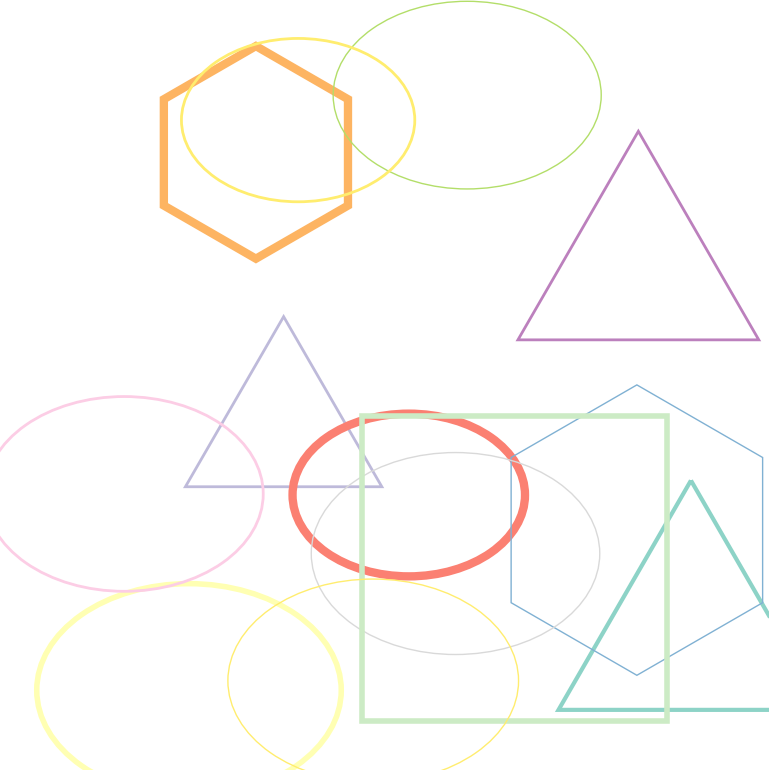[{"shape": "triangle", "thickness": 1.5, "radius": 0.99, "center": [0.897, 0.177]}, {"shape": "oval", "thickness": 2, "radius": 0.99, "center": [0.245, 0.104]}, {"shape": "triangle", "thickness": 1, "radius": 0.74, "center": [0.368, 0.442]}, {"shape": "oval", "thickness": 3, "radius": 0.75, "center": [0.531, 0.357]}, {"shape": "hexagon", "thickness": 0.5, "radius": 0.94, "center": [0.827, 0.312]}, {"shape": "hexagon", "thickness": 3, "radius": 0.69, "center": [0.332, 0.802]}, {"shape": "oval", "thickness": 0.5, "radius": 0.87, "center": [0.607, 0.876]}, {"shape": "oval", "thickness": 1, "radius": 0.9, "center": [0.161, 0.359]}, {"shape": "oval", "thickness": 0.5, "radius": 0.94, "center": [0.592, 0.281]}, {"shape": "triangle", "thickness": 1, "radius": 0.9, "center": [0.829, 0.649]}, {"shape": "square", "thickness": 2, "radius": 0.99, "center": [0.668, 0.262]}, {"shape": "oval", "thickness": 1, "radius": 0.76, "center": [0.387, 0.844]}, {"shape": "oval", "thickness": 0.5, "radius": 0.94, "center": [0.485, 0.116]}]